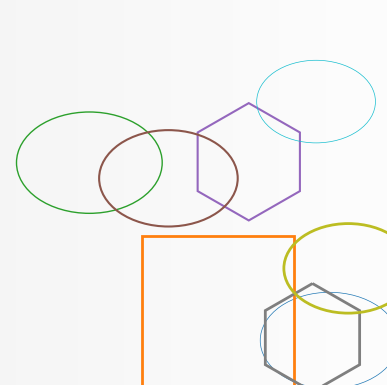[{"shape": "oval", "thickness": 0.5, "radius": 0.89, "center": [0.85, 0.116]}, {"shape": "square", "thickness": 2, "radius": 0.98, "center": [0.562, 0.192]}, {"shape": "oval", "thickness": 1, "radius": 0.94, "center": [0.231, 0.578]}, {"shape": "hexagon", "thickness": 1.5, "radius": 0.76, "center": [0.642, 0.58]}, {"shape": "oval", "thickness": 1.5, "radius": 0.89, "center": [0.435, 0.537]}, {"shape": "hexagon", "thickness": 2, "radius": 0.7, "center": [0.806, 0.123]}, {"shape": "oval", "thickness": 2, "radius": 0.83, "center": [0.899, 0.303]}, {"shape": "oval", "thickness": 0.5, "radius": 0.77, "center": [0.816, 0.736]}]